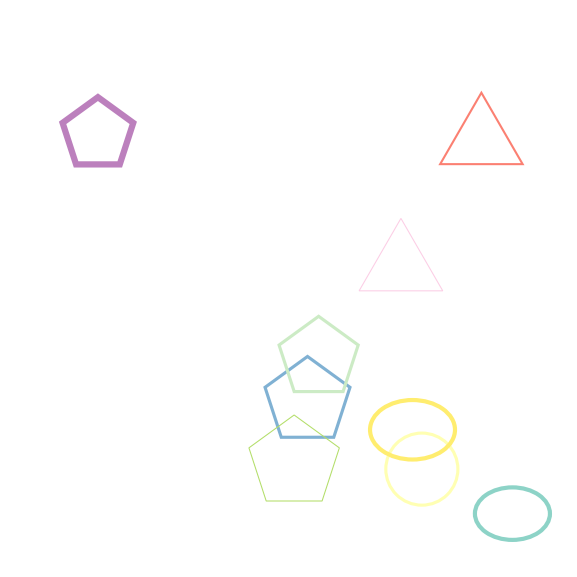[{"shape": "oval", "thickness": 2, "radius": 0.32, "center": [0.887, 0.11]}, {"shape": "circle", "thickness": 1.5, "radius": 0.31, "center": [0.73, 0.187]}, {"shape": "triangle", "thickness": 1, "radius": 0.41, "center": [0.834, 0.756]}, {"shape": "pentagon", "thickness": 1.5, "radius": 0.39, "center": [0.532, 0.305]}, {"shape": "pentagon", "thickness": 0.5, "radius": 0.41, "center": [0.509, 0.198]}, {"shape": "triangle", "thickness": 0.5, "radius": 0.42, "center": [0.694, 0.537]}, {"shape": "pentagon", "thickness": 3, "radius": 0.32, "center": [0.17, 0.767]}, {"shape": "pentagon", "thickness": 1.5, "radius": 0.36, "center": [0.552, 0.379]}, {"shape": "oval", "thickness": 2, "radius": 0.37, "center": [0.714, 0.255]}]